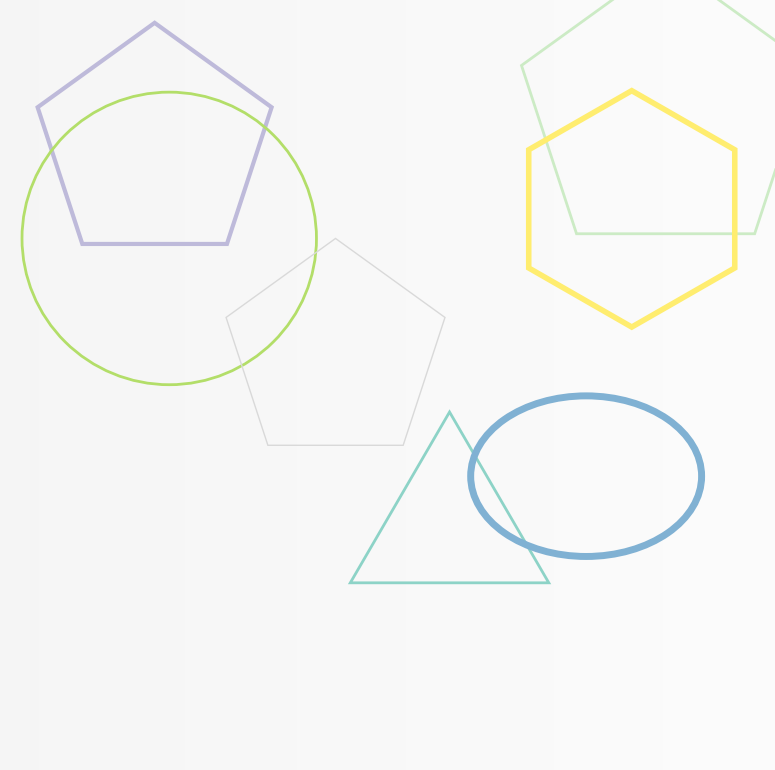[{"shape": "triangle", "thickness": 1, "radius": 0.74, "center": [0.58, 0.317]}, {"shape": "pentagon", "thickness": 1.5, "radius": 0.79, "center": [0.2, 0.812]}, {"shape": "oval", "thickness": 2.5, "radius": 0.74, "center": [0.756, 0.382]}, {"shape": "circle", "thickness": 1, "radius": 0.95, "center": [0.218, 0.69]}, {"shape": "pentagon", "thickness": 0.5, "radius": 0.74, "center": [0.433, 0.542]}, {"shape": "pentagon", "thickness": 1, "radius": 0.98, "center": [0.859, 0.855]}, {"shape": "hexagon", "thickness": 2, "radius": 0.77, "center": [0.815, 0.729]}]